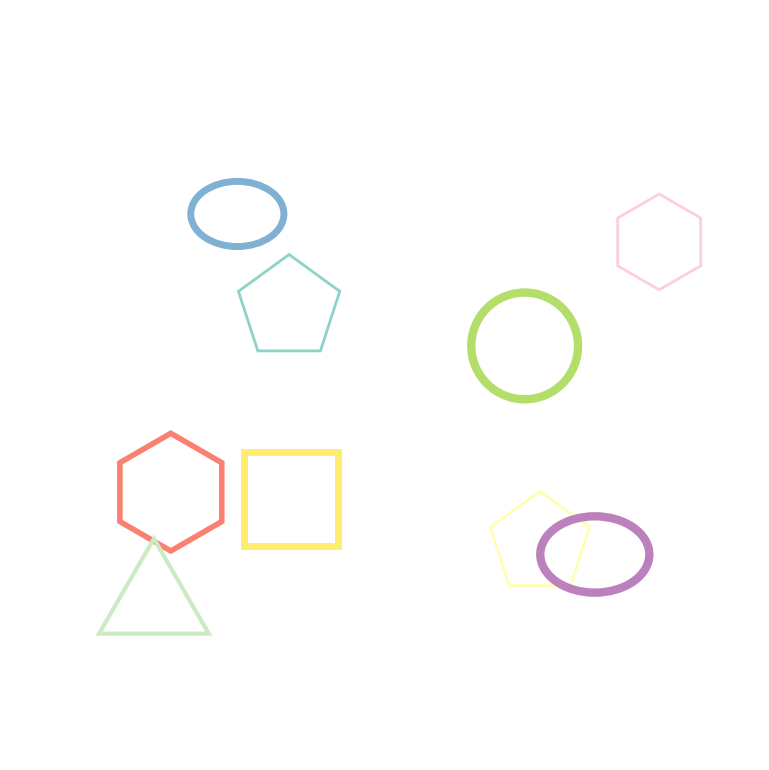[{"shape": "pentagon", "thickness": 1, "radius": 0.35, "center": [0.375, 0.6]}, {"shape": "pentagon", "thickness": 1, "radius": 0.34, "center": [0.701, 0.294]}, {"shape": "hexagon", "thickness": 2, "radius": 0.38, "center": [0.222, 0.361]}, {"shape": "oval", "thickness": 2.5, "radius": 0.3, "center": [0.308, 0.722]}, {"shape": "circle", "thickness": 3, "radius": 0.35, "center": [0.681, 0.551]}, {"shape": "hexagon", "thickness": 1, "radius": 0.31, "center": [0.856, 0.686]}, {"shape": "oval", "thickness": 3, "radius": 0.35, "center": [0.772, 0.28]}, {"shape": "triangle", "thickness": 1.5, "radius": 0.41, "center": [0.2, 0.218]}, {"shape": "square", "thickness": 2.5, "radius": 0.31, "center": [0.378, 0.352]}]